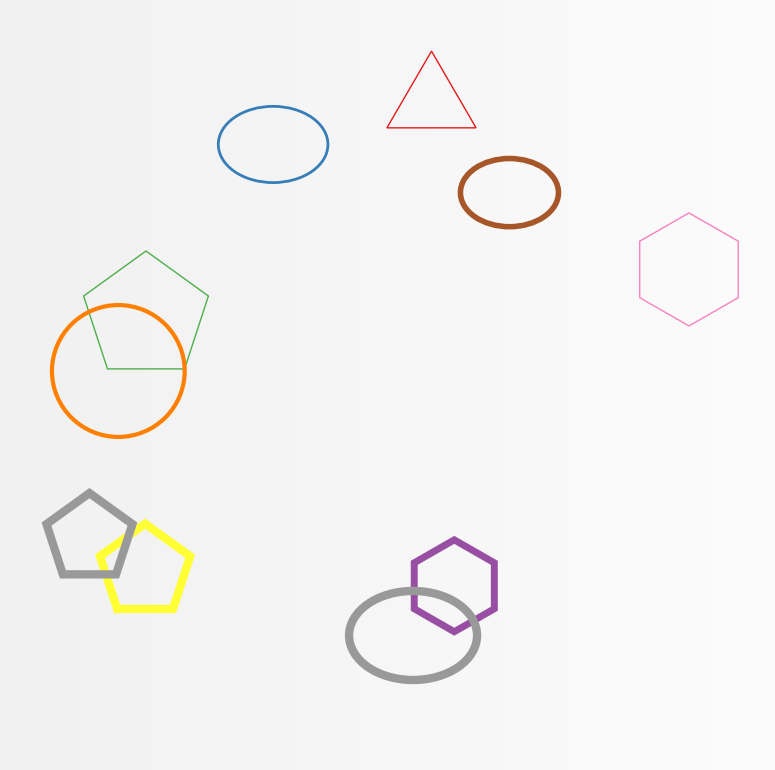[{"shape": "triangle", "thickness": 0.5, "radius": 0.33, "center": [0.557, 0.867]}, {"shape": "oval", "thickness": 1, "radius": 0.35, "center": [0.352, 0.812]}, {"shape": "pentagon", "thickness": 0.5, "radius": 0.42, "center": [0.188, 0.589]}, {"shape": "hexagon", "thickness": 2.5, "radius": 0.3, "center": [0.586, 0.239]}, {"shape": "circle", "thickness": 1.5, "radius": 0.43, "center": [0.153, 0.518]}, {"shape": "pentagon", "thickness": 3, "radius": 0.31, "center": [0.187, 0.259]}, {"shape": "oval", "thickness": 2, "radius": 0.32, "center": [0.657, 0.75]}, {"shape": "hexagon", "thickness": 0.5, "radius": 0.37, "center": [0.889, 0.65]}, {"shape": "oval", "thickness": 3, "radius": 0.41, "center": [0.533, 0.175]}, {"shape": "pentagon", "thickness": 3, "radius": 0.29, "center": [0.115, 0.301]}]